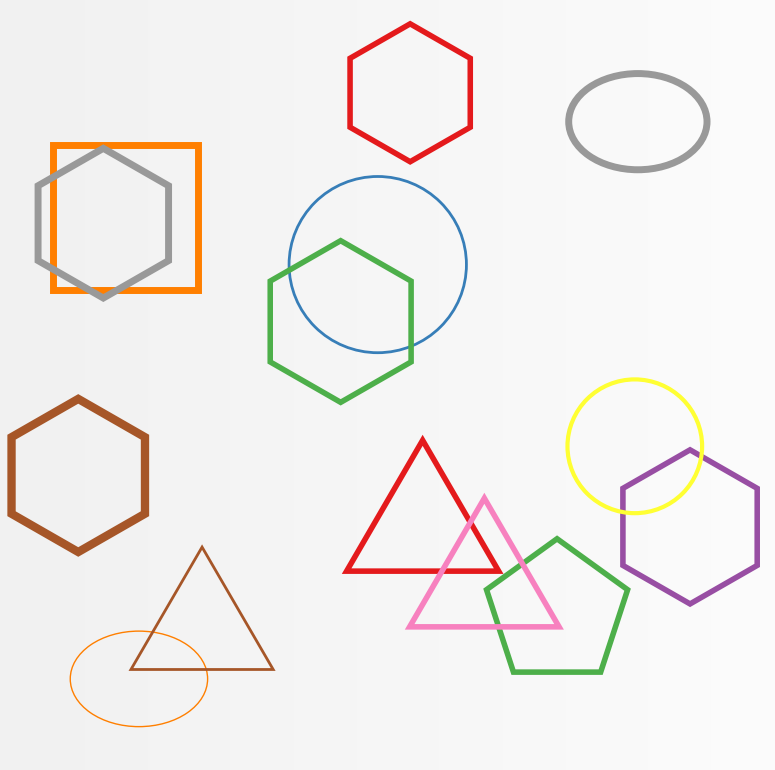[{"shape": "hexagon", "thickness": 2, "radius": 0.45, "center": [0.529, 0.88]}, {"shape": "triangle", "thickness": 2, "radius": 0.57, "center": [0.545, 0.315]}, {"shape": "circle", "thickness": 1, "radius": 0.57, "center": [0.487, 0.656]}, {"shape": "pentagon", "thickness": 2, "radius": 0.48, "center": [0.719, 0.205]}, {"shape": "hexagon", "thickness": 2, "radius": 0.52, "center": [0.44, 0.582]}, {"shape": "hexagon", "thickness": 2, "radius": 0.5, "center": [0.89, 0.316]}, {"shape": "square", "thickness": 2.5, "radius": 0.47, "center": [0.162, 0.718]}, {"shape": "oval", "thickness": 0.5, "radius": 0.44, "center": [0.179, 0.118]}, {"shape": "circle", "thickness": 1.5, "radius": 0.43, "center": [0.819, 0.42]}, {"shape": "triangle", "thickness": 1, "radius": 0.53, "center": [0.261, 0.184]}, {"shape": "hexagon", "thickness": 3, "radius": 0.5, "center": [0.101, 0.383]}, {"shape": "triangle", "thickness": 2, "radius": 0.56, "center": [0.625, 0.242]}, {"shape": "oval", "thickness": 2.5, "radius": 0.45, "center": [0.823, 0.842]}, {"shape": "hexagon", "thickness": 2.5, "radius": 0.49, "center": [0.133, 0.71]}]